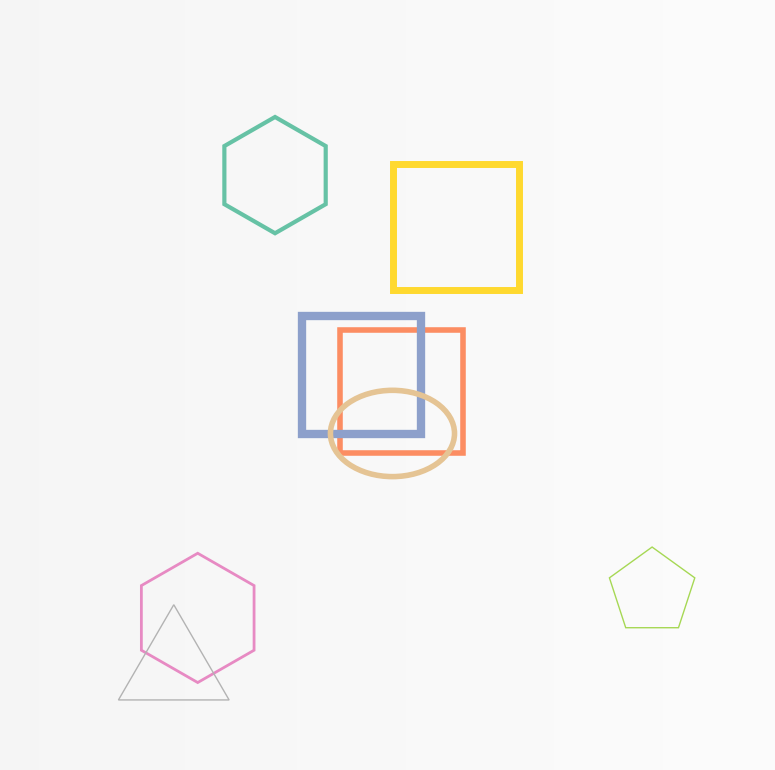[{"shape": "hexagon", "thickness": 1.5, "radius": 0.38, "center": [0.355, 0.773]}, {"shape": "square", "thickness": 2, "radius": 0.4, "center": [0.518, 0.491]}, {"shape": "square", "thickness": 3, "radius": 0.38, "center": [0.466, 0.513]}, {"shape": "hexagon", "thickness": 1, "radius": 0.42, "center": [0.255, 0.198]}, {"shape": "pentagon", "thickness": 0.5, "radius": 0.29, "center": [0.841, 0.232]}, {"shape": "square", "thickness": 2.5, "radius": 0.41, "center": [0.588, 0.705]}, {"shape": "oval", "thickness": 2, "radius": 0.4, "center": [0.506, 0.437]}, {"shape": "triangle", "thickness": 0.5, "radius": 0.41, "center": [0.224, 0.132]}]